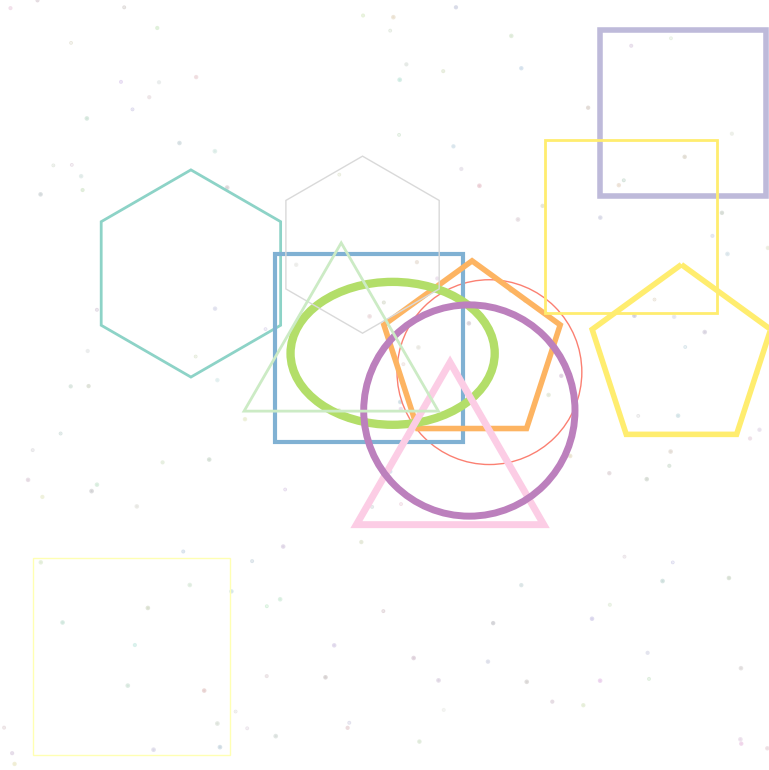[{"shape": "hexagon", "thickness": 1, "radius": 0.67, "center": [0.248, 0.645]}, {"shape": "square", "thickness": 0.5, "radius": 0.64, "center": [0.17, 0.147]}, {"shape": "square", "thickness": 2, "radius": 0.54, "center": [0.887, 0.854]}, {"shape": "circle", "thickness": 0.5, "radius": 0.6, "center": [0.636, 0.517]}, {"shape": "square", "thickness": 1.5, "radius": 0.61, "center": [0.479, 0.548]}, {"shape": "pentagon", "thickness": 2, "radius": 0.6, "center": [0.613, 0.541]}, {"shape": "oval", "thickness": 3, "radius": 0.66, "center": [0.51, 0.541]}, {"shape": "triangle", "thickness": 2.5, "radius": 0.7, "center": [0.585, 0.389]}, {"shape": "hexagon", "thickness": 0.5, "radius": 0.57, "center": [0.471, 0.682]}, {"shape": "circle", "thickness": 2.5, "radius": 0.69, "center": [0.61, 0.467]}, {"shape": "triangle", "thickness": 1, "radius": 0.73, "center": [0.443, 0.539]}, {"shape": "square", "thickness": 1, "radius": 0.56, "center": [0.819, 0.706]}, {"shape": "pentagon", "thickness": 2, "radius": 0.61, "center": [0.885, 0.535]}]